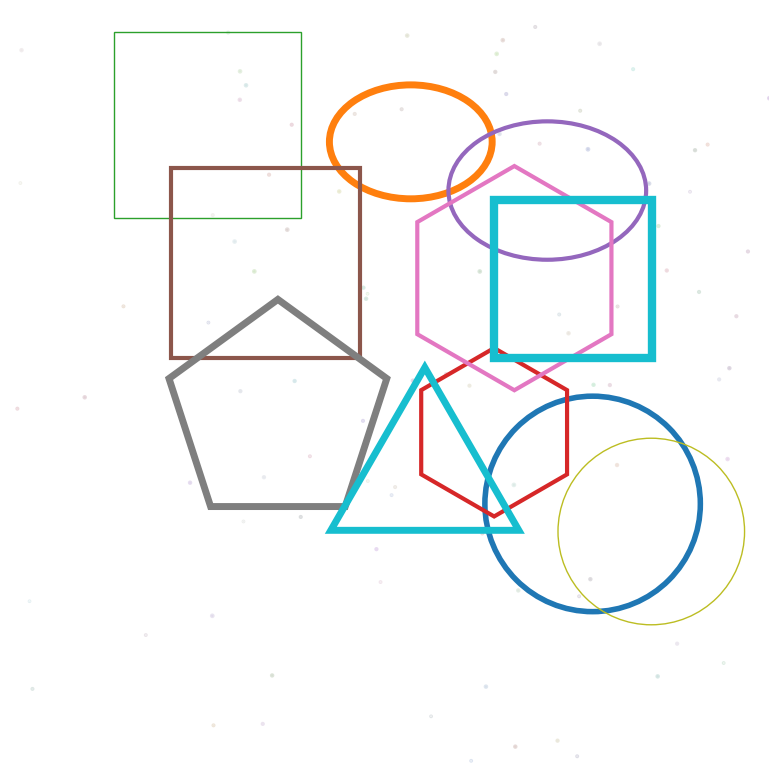[{"shape": "circle", "thickness": 2, "radius": 0.7, "center": [0.77, 0.346]}, {"shape": "oval", "thickness": 2.5, "radius": 0.53, "center": [0.533, 0.816]}, {"shape": "square", "thickness": 0.5, "radius": 0.61, "center": [0.27, 0.838]}, {"shape": "hexagon", "thickness": 1.5, "radius": 0.55, "center": [0.642, 0.439]}, {"shape": "oval", "thickness": 1.5, "radius": 0.64, "center": [0.711, 0.753]}, {"shape": "square", "thickness": 1.5, "radius": 0.62, "center": [0.345, 0.658]}, {"shape": "hexagon", "thickness": 1.5, "radius": 0.73, "center": [0.668, 0.639]}, {"shape": "pentagon", "thickness": 2.5, "radius": 0.74, "center": [0.361, 0.462]}, {"shape": "circle", "thickness": 0.5, "radius": 0.61, "center": [0.846, 0.31]}, {"shape": "square", "thickness": 3, "radius": 0.51, "center": [0.744, 0.637]}, {"shape": "triangle", "thickness": 2.5, "radius": 0.7, "center": [0.552, 0.382]}]